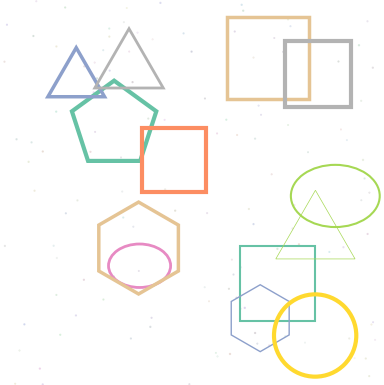[{"shape": "square", "thickness": 1.5, "radius": 0.49, "center": [0.721, 0.264]}, {"shape": "pentagon", "thickness": 3, "radius": 0.58, "center": [0.296, 0.675]}, {"shape": "square", "thickness": 3, "radius": 0.41, "center": [0.451, 0.584]}, {"shape": "triangle", "thickness": 2.5, "radius": 0.42, "center": [0.198, 0.791]}, {"shape": "hexagon", "thickness": 1, "radius": 0.43, "center": [0.676, 0.174]}, {"shape": "oval", "thickness": 2, "radius": 0.4, "center": [0.363, 0.31]}, {"shape": "oval", "thickness": 1.5, "radius": 0.58, "center": [0.871, 0.491]}, {"shape": "triangle", "thickness": 0.5, "radius": 0.59, "center": [0.819, 0.387]}, {"shape": "circle", "thickness": 3, "radius": 0.53, "center": [0.819, 0.129]}, {"shape": "square", "thickness": 2.5, "radius": 0.53, "center": [0.695, 0.85]}, {"shape": "hexagon", "thickness": 2.5, "radius": 0.6, "center": [0.36, 0.356]}, {"shape": "triangle", "thickness": 2, "radius": 0.51, "center": [0.335, 0.823]}, {"shape": "square", "thickness": 3, "radius": 0.43, "center": [0.827, 0.808]}]